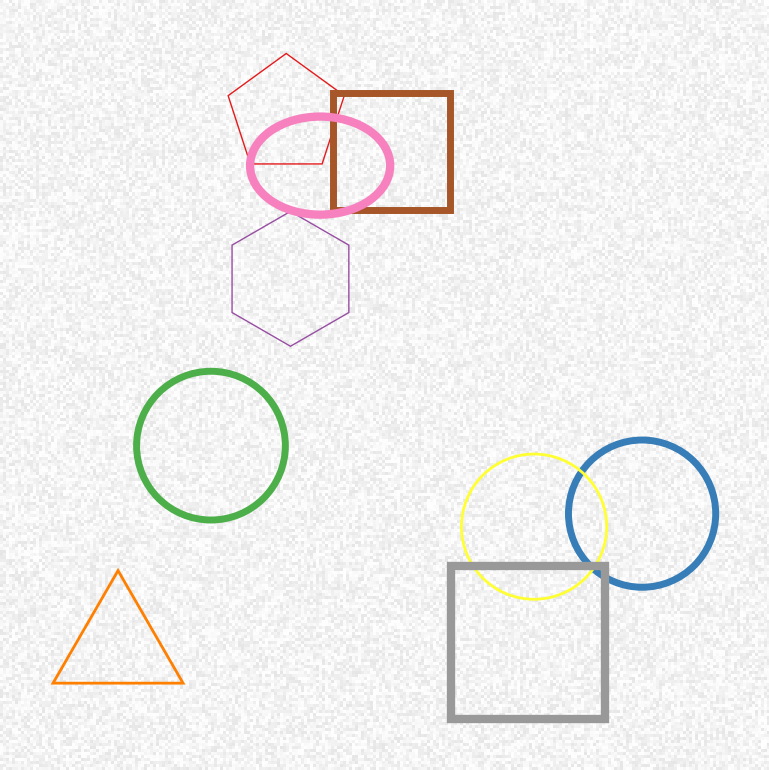[{"shape": "pentagon", "thickness": 0.5, "radius": 0.4, "center": [0.372, 0.851]}, {"shape": "circle", "thickness": 2.5, "radius": 0.48, "center": [0.834, 0.333]}, {"shape": "circle", "thickness": 2.5, "radius": 0.48, "center": [0.274, 0.421]}, {"shape": "hexagon", "thickness": 0.5, "radius": 0.44, "center": [0.377, 0.638]}, {"shape": "triangle", "thickness": 1, "radius": 0.49, "center": [0.153, 0.162]}, {"shape": "circle", "thickness": 1, "radius": 0.47, "center": [0.694, 0.316]}, {"shape": "square", "thickness": 2.5, "radius": 0.38, "center": [0.508, 0.803]}, {"shape": "oval", "thickness": 3, "radius": 0.45, "center": [0.416, 0.785]}, {"shape": "square", "thickness": 3, "radius": 0.5, "center": [0.686, 0.166]}]